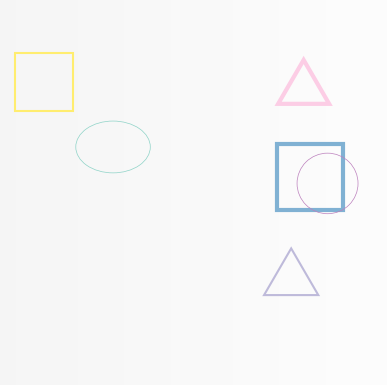[{"shape": "oval", "thickness": 0.5, "radius": 0.48, "center": [0.292, 0.618]}, {"shape": "triangle", "thickness": 1.5, "radius": 0.4, "center": [0.751, 0.274]}, {"shape": "square", "thickness": 3, "radius": 0.43, "center": [0.8, 0.54]}, {"shape": "triangle", "thickness": 3, "radius": 0.38, "center": [0.784, 0.768]}, {"shape": "circle", "thickness": 0.5, "radius": 0.39, "center": [0.845, 0.524]}, {"shape": "square", "thickness": 1.5, "radius": 0.38, "center": [0.114, 0.788]}]